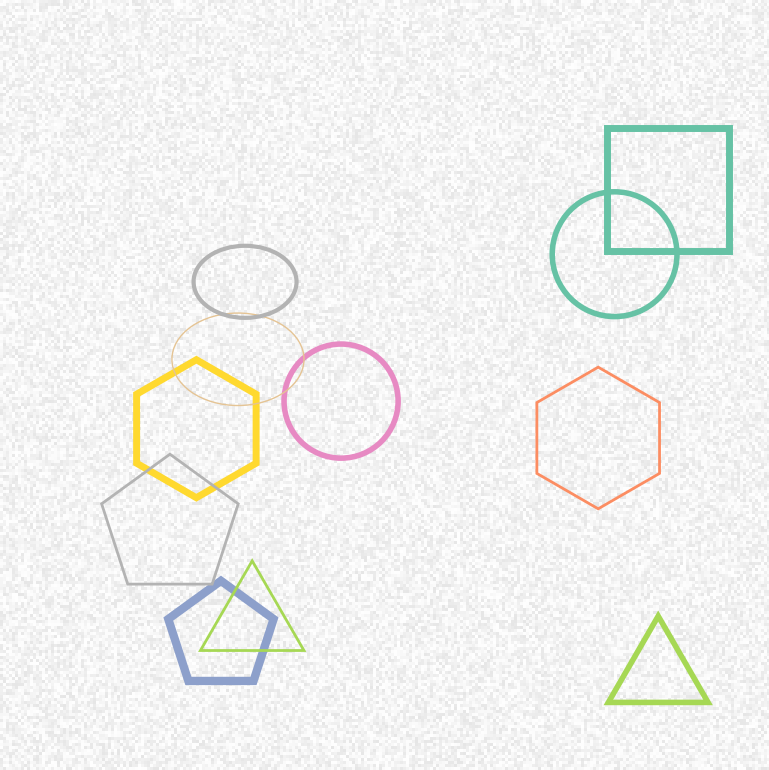[{"shape": "circle", "thickness": 2, "radius": 0.41, "center": [0.798, 0.67]}, {"shape": "square", "thickness": 2.5, "radius": 0.4, "center": [0.868, 0.754]}, {"shape": "hexagon", "thickness": 1, "radius": 0.46, "center": [0.777, 0.431]}, {"shape": "pentagon", "thickness": 3, "radius": 0.36, "center": [0.287, 0.174]}, {"shape": "circle", "thickness": 2, "radius": 0.37, "center": [0.443, 0.479]}, {"shape": "triangle", "thickness": 1, "radius": 0.39, "center": [0.328, 0.194]}, {"shape": "triangle", "thickness": 2, "radius": 0.37, "center": [0.855, 0.125]}, {"shape": "hexagon", "thickness": 2.5, "radius": 0.45, "center": [0.255, 0.443]}, {"shape": "oval", "thickness": 0.5, "radius": 0.43, "center": [0.309, 0.533]}, {"shape": "oval", "thickness": 1.5, "radius": 0.33, "center": [0.318, 0.634]}, {"shape": "pentagon", "thickness": 1, "radius": 0.47, "center": [0.221, 0.317]}]